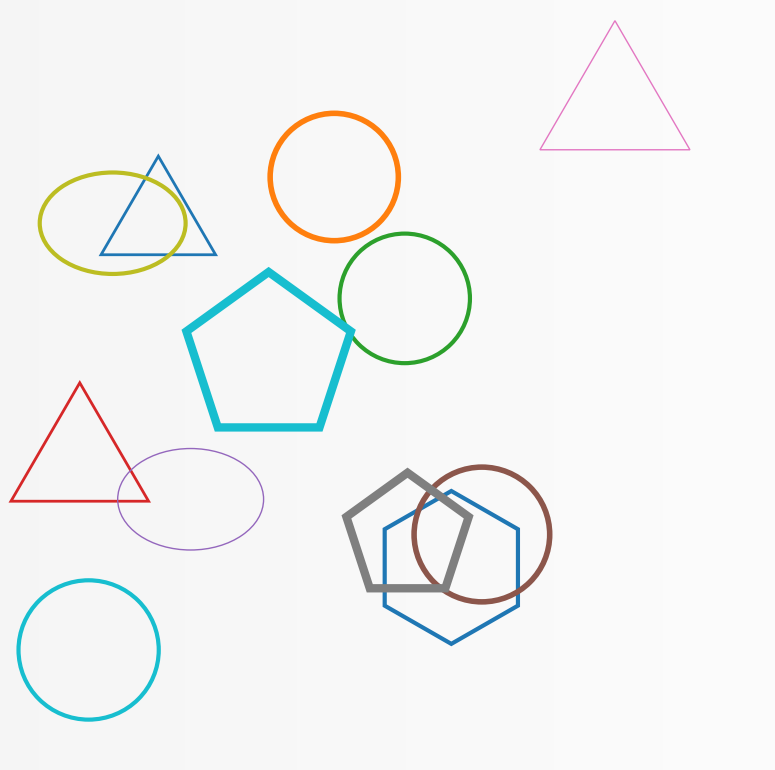[{"shape": "triangle", "thickness": 1, "radius": 0.43, "center": [0.204, 0.712]}, {"shape": "hexagon", "thickness": 1.5, "radius": 0.5, "center": [0.582, 0.263]}, {"shape": "circle", "thickness": 2, "radius": 0.41, "center": [0.431, 0.77]}, {"shape": "circle", "thickness": 1.5, "radius": 0.42, "center": [0.522, 0.612]}, {"shape": "triangle", "thickness": 1, "radius": 0.51, "center": [0.103, 0.4]}, {"shape": "oval", "thickness": 0.5, "radius": 0.47, "center": [0.246, 0.352]}, {"shape": "circle", "thickness": 2, "radius": 0.44, "center": [0.622, 0.306]}, {"shape": "triangle", "thickness": 0.5, "radius": 0.56, "center": [0.793, 0.861]}, {"shape": "pentagon", "thickness": 3, "radius": 0.41, "center": [0.526, 0.303]}, {"shape": "oval", "thickness": 1.5, "radius": 0.47, "center": [0.145, 0.71]}, {"shape": "circle", "thickness": 1.5, "radius": 0.45, "center": [0.114, 0.156]}, {"shape": "pentagon", "thickness": 3, "radius": 0.56, "center": [0.347, 0.535]}]